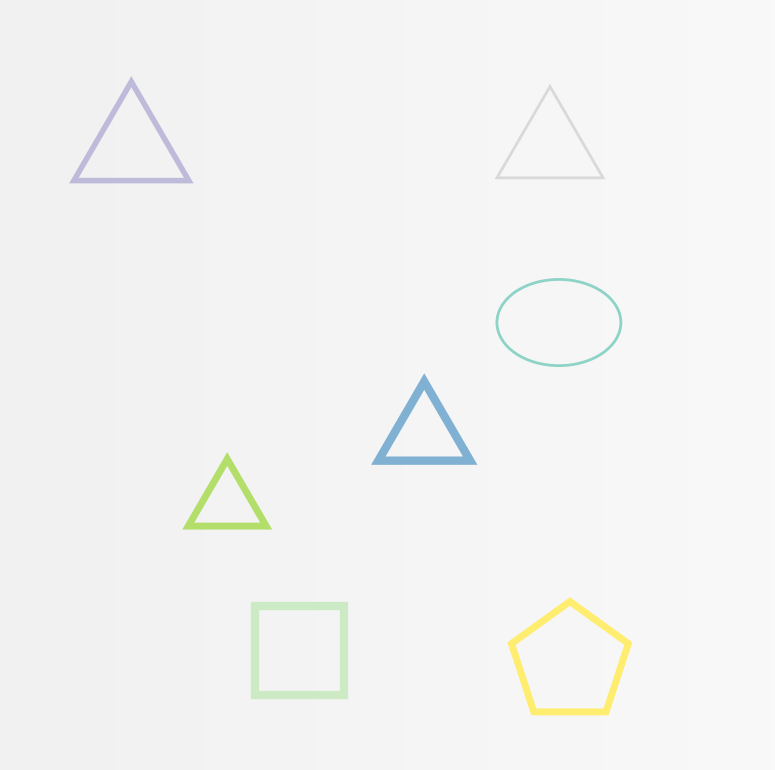[{"shape": "oval", "thickness": 1, "radius": 0.4, "center": [0.721, 0.581]}, {"shape": "triangle", "thickness": 2, "radius": 0.43, "center": [0.169, 0.808]}, {"shape": "triangle", "thickness": 3, "radius": 0.34, "center": [0.547, 0.436]}, {"shape": "triangle", "thickness": 2.5, "radius": 0.29, "center": [0.293, 0.346]}, {"shape": "triangle", "thickness": 1, "radius": 0.4, "center": [0.71, 0.809]}, {"shape": "square", "thickness": 3, "radius": 0.29, "center": [0.386, 0.155]}, {"shape": "pentagon", "thickness": 2.5, "radius": 0.4, "center": [0.735, 0.14]}]